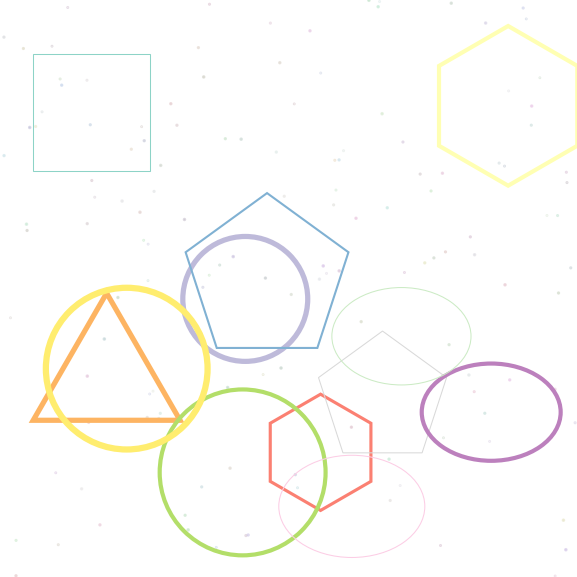[{"shape": "square", "thickness": 0.5, "radius": 0.51, "center": [0.159, 0.804]}, {"shape": "hexagon", "thickness": 2, "radius": 0.69, "center": [0.88, 0.816]}, {"shape": "circle", "thickness": 2.5, "radius": 0.54, "center": [0.425, 0.482]}, {"shape": "hexagon", "thickness": 1.5, "radius": 0.5, "center": [0.555, 0.216]}, {"shape": "pentagon", "thickness": 1, "radius": 0.74, "center": [0.462, 0.517]}, {"shape": "triangle", "thickness": 2.5, "radius": 0.73, "center": [0.185, 0.345]}, {"shape": "circle", "thickness": 2, "radius": 0.72, "center": [0.42, 0.181]}, {"shape": "oval", "thickness": 0.5, "radius": 0.63, "center": [0.609, 0.122]}, {"shape": "pentagon", "thickness": 0.5, "radius": 0.58, "center": [0.662, 0.309]}, {"shape": "oval", "thickness": 2, "radius": 0.6, "center": [0.851, 0.285]}, {"shape": "oval", "thickness": 0.5, "radius": 0.6, "center": [0.695, 0.417]}, {"shape": "circle", "thickness": 3, "radius": 0.7, "center": [0.219, 0.361]}]